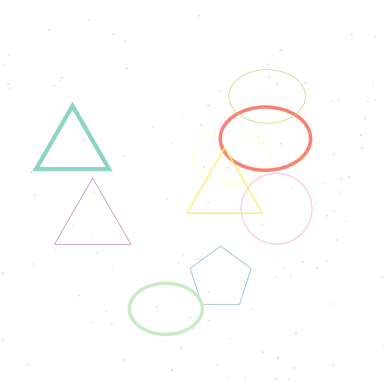[{"shape": "triangle", "thickness": 3, "radius": 0.55, "center": [0.188, 0.616]}, {"shape": "oval", "thickness": 0.5, "radius": 0.49, "center": [0.603, 0.589]}, {"shape": "oval", "thickness": 2.5, "radius": 0.59, "center": [0.689, 0.64]}, {"shape": "pentagon", "thickness": 0.5, "radius": 0.42, "center": [0.573, 0.277]}, {"shape": "oval", "thickness": 0.5, "radius": 0.5, "center": [0.694, 0.75]}, {"shape": "circle", "thickness": 1, "radius": 0.46, "center": [0.718, 0.458]}, {"shape": "triangle", "thickness": 0.5, "radius": 0.57, "center": [0.241, 0.423]}, {"shape": "oval", "thickness": 2.5, "radius": 0.47, "center": [0.431, 0.198]}, {"shape": "triangle", "thickness": 1, "radius": 0.57, "center": [0.584, 0.503]}]